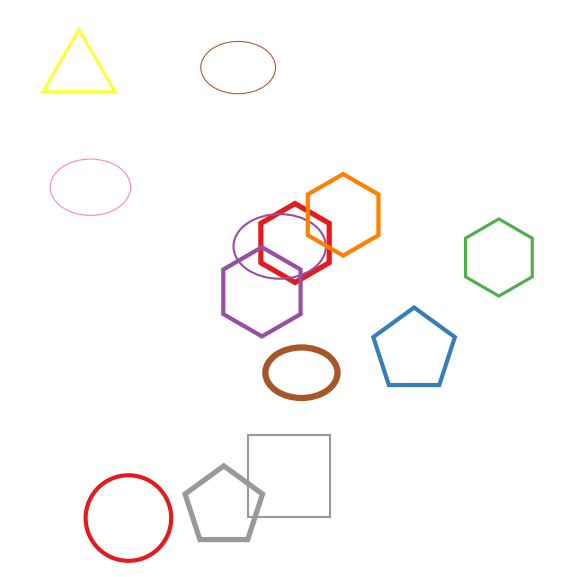[{"shape": "hexagon", "thickness": 2.5, "radius": 0.34, "center": [0.511, 0.578]}, {"shape": "circle", "thickness": 2, "radius": 0.37, "center": [0.222, 0.102]}, {"shape": "pentagon", "thickness": 2, "radius": 0.37, "center": [0.717, 0.392]}, {"shape": "hexagon", "thickness": 1.5, "radius": 0.33, "center": [0.864, 0.553]}, {"shape": "hexagon", "thickness": 2, "radius": 0.39, "center": [0.454, 0.494]}, {"shape": "oval", "thickness": 1, "radius": 0.4, "center": [0.484, 0.572]}, {"shape": "hexagon", "thickness": 2, "radius": 0.35, "center": [0.594, 0.627]}, {"shape": "triangle", "thickness": 1.5, "radius": 0.36, "center": [0.137, 0.876]}, {"shape": "oval", "thickness": 0.5, "radius": 0.32, "center": [0.412, 0.882]}, {"shape": "oval", "thickness": 3, "radius": 0.31, "center": [0.522, 0.354]}, {"shape": "oval", "thickness": 0.5, "radius": 0.35, "center": [0.157, 0.675]}, {"shape": "pentagon", "thickness": 2.5, "radius": 0.35, "center": [0.388, 0.122]}, {"shape": "square", "thickness": 1, "radius": 0.36, "center": [0.5, 0.175]}]